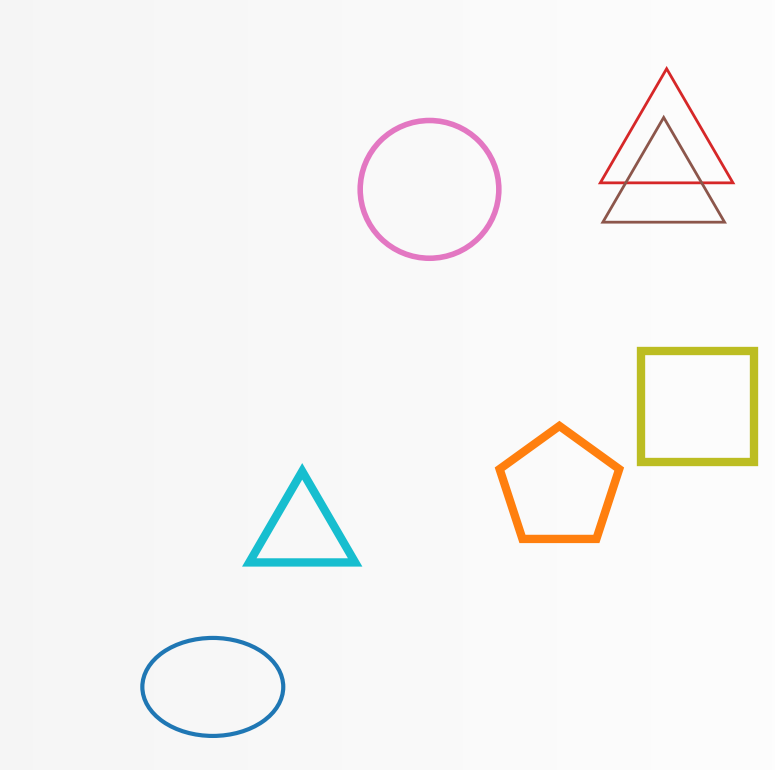[{"shape": "oval", "thickness": 1.5, "radius": 0.45, "center": [0.275, 0.108]}, {"shape": "pentagon", "thickness": 3, "radius": 0.41, "center": [0.722, 0.366]}, {"shape": "triangle", "thickness": 1, "radius": 0.49, "center": [0.86, 0.812]}, {"shape": "triangle", "thickness": 1, "radius": 0.45, "center": [0.856, 0.757]}, {"shape": "circle", "thickness": 2, "radius": 0.45, "center": [0.554, 0.754]}, {"shape": "square", "thickness": 3, "radius": 0.36, "center": [0.9, 0.472]}, {"shape": "triangle", "thickness": 3, "radius": 0.39, "center": [0.39, 0.309]}]